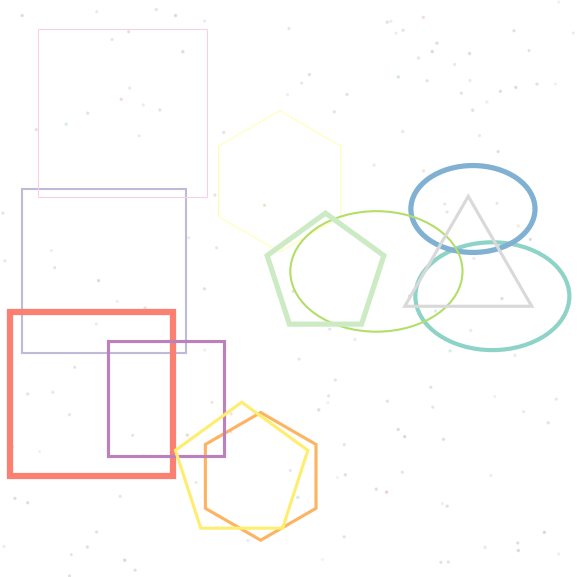[{"shape": "oval", "thickness": 2, "radius": 0.67, "center": [0.853, 0.486]}, {"shape": "hexagon", "thickness": 0.5, "radius": 0.61, "center": [0.484, 0.685]}, {"shape": "square", "thickness": 1, "radius": 0.71, "center": [0.18, 0.53]}, {"shape": "square", "thickness": 3, "radius": 0.71, "center": [0.159, 0.317]}, {"shape": "oval", "thickness": 2.5, "radius": 0.54, "center": [0.819, 0.637]}, {"shape": "hexagon", "thickness": 1.5, "radius": 0.55, "center": [0.451, 0.174]}, {"shape": "oval", "thickness": 1, "radius": 0.75, "center": [0.652, 0.529]}, {"shape": "square", "thickness": 0.5, "radius": 0.73, "center": [0.212, 0.804]}, {"shape": "triangle", "thickness": 1.5, "radius": 0.63, "center": [0.811, 0.532]}, {"shape": "square", "thickness": 1.5, "radius": 0.5, "center": [0.287, 0.309]}, {"shape": "pentagon", "thickness": 2.5, "radius": 0.53, "center": [0.564, 0.524]}, {"shape": "pentagon", "thickness": 1.5, "radius": 0.6, "center": [0.418, 0.182]}]